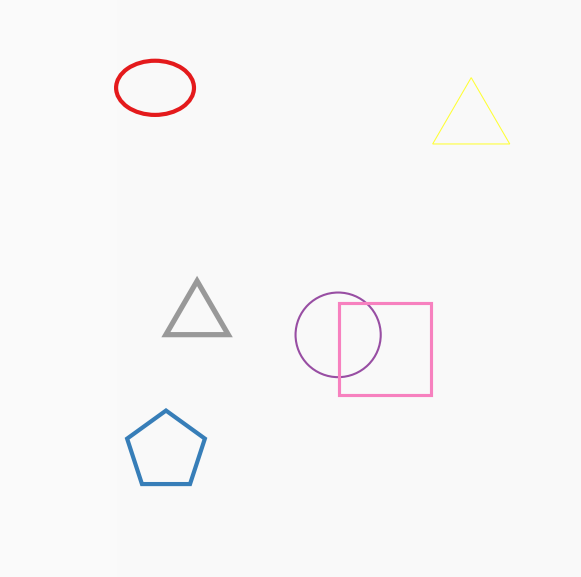[{"shape": "oval", "thickness": 2, "radius": 0.34, "center": [0.267, 0.847]}, {"shape": "pentagon", "thickness": 2, "radius": 0.35, "center": [0.286, 0.218]}, {"shape": "circle", "thickness": 1, "radius": 0.37, "center": [0.582, 0.419]}, {"shape": "triangle", "thickness": 0.5, "radius": 0.38, "center": [0.811, 0.788]}, {"shape": "square", "thickness": 1.5, "radius": 0.39, "center": [0.663, 0.395]}, {"shape": "triangle", "thickness": 2.5, "radius": 0.31, "center": [0.339, 0.451]}]